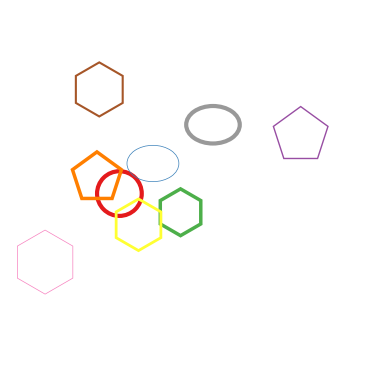[{"shape": "circle", "thickness": 3, "radius": 0.29, "center": [0.31, 0.497]}, {"shape": "oval", "thickness": 0.5, "radius": 0.34, "center": [0.397, 0.575]}, {"shape": "hexagon", "thickness": 2.5, "radius": 0.3, "center": [0.469, 0.449]}, {"shape": "pentagon", "thickness": 1, "radius": 0.37, "center": [0.781, 0.649]}, {"shape": "pentagon", "thickness": 2.5, "radius": 0.33, "center": [0.252, 0.539]}, {"shape": "hexagon", "thickness": 2, "radius": 0.34, "center": [0.36, 0.416]}, {"shape": "hexagon", "thickness": 1.5, "radius": 0.35, "center": [0.258, 0.768]}, {"shape": "hexagon", "thickness": 0.5, "radius": 0.42, "center": [0.117, 0.319]}, {"shape": "oval", "thickness": 3, "radius": 0.35, "center": [0.553, 0.676]}]